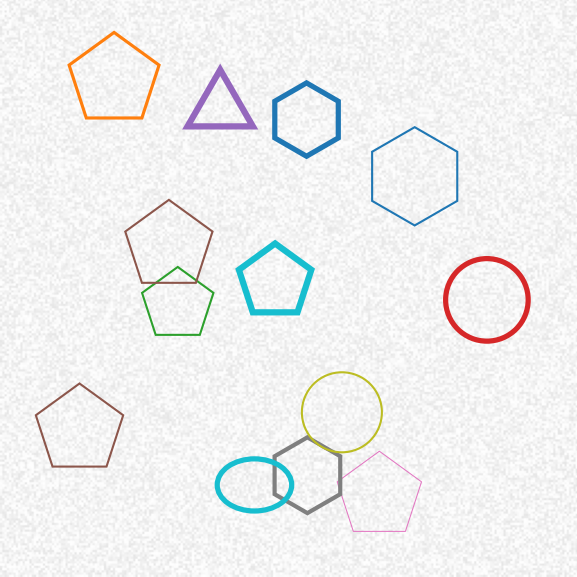[{"shape": "hexagon", "thickness": 2.5, "radius": 0.32, "center": [0.531, 0.792]}, {"shape": "hexagon", "thickness": 1, "radius": 0.43, "center": [0.718, 0.694]}, {"shape": "pentagon", "thickness": 1.5, "radius": 0.41, "center": [0.198, 0.861]}, {"shape": "pentagon", "thickness": 1, "radius": 0.33, "center": [0.308, 0.472]}, {"shape": "circle", "thickness": 2.5, "radius": 0.36, "center": [0.843, 0.48]}, {"shape": "triangle", "thickness": 3, "radius": 0.33, "center": [0.381, 0.813]}, {"shape": "pentagon", "thickness": 1, "radius": 0.4, "center": [0.138, 0.256]}, {"shape": "pentagon", "thickness": 1, "radius": 0.4, "center": [0.292, 0.574]}, {"shape": "pentagon", "thickness": 0.5, "radius": 0.38, "center": [0.657, 0.141]}, {"shape": "hexagon", "thickness": 2, "radius": 0.33, "center": [0.532, 0.176]}, {"shape": "circle", "thickness": 1, "radius": 0.35, "center": [0.592, 0.285]}, {"shape": "oval", "thickness": 2.5, "radius": 0.32, "center": [0.441, 0.159]}, {"shape": "pentagon", "thickness": 3, "radius": 0.33, "center": [0.476, 0.512]}]